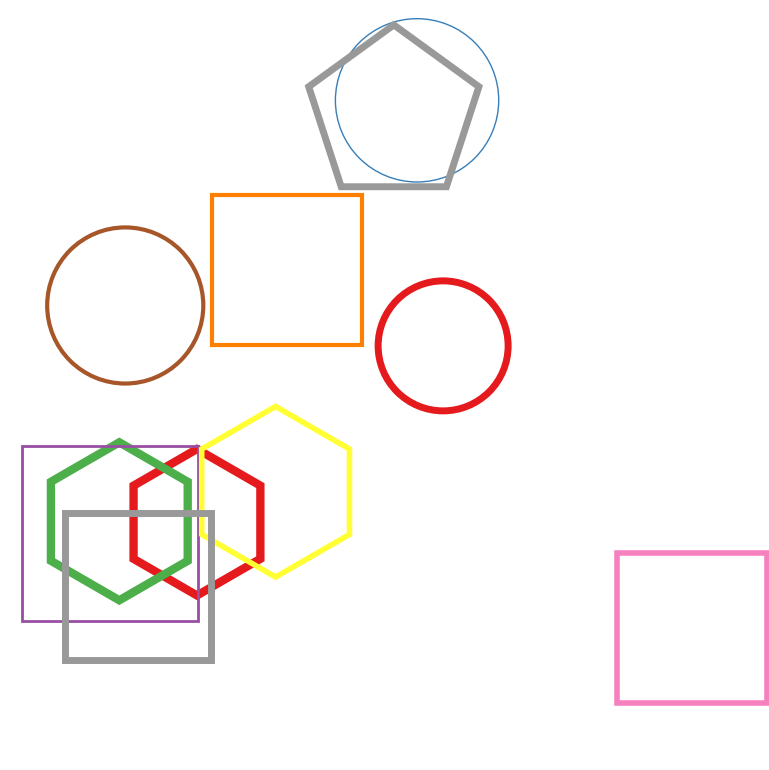[{"shape": "circle", "thickness": 2.5, "radius": 0.42, "center": [0.575, 0.551]}, {"shape": "hexagon", "thickness": 3, "radius": 0.48, "center": [0.256, 0.322]}, {"shape": "circle", "thickness": 0.5, "radius": 0.53, "center": [0.542, 0.87]}, {"shape": "hexagon", "thickness": 3, "radius": 0.51, "center": [0.155, 0.323]}, {"shape": "square", "thickness": 1, "radius": 0.57, "center": [0.143, 0.307]}, {"shape": "square", "thickness": 1.5, "radius": 0.49, "center": [0.373, 0.65]}, {"shape": "hexagon", "thickness": 2, "radius": 0.55, "center": [0.358, 0.361]}, {"shape": "circle", "thickness": 1.5, "radius": 0.51, "center": [0.163, 0.603]}, {"shape": "square", "thickness": 2, "radius": 0.49, "center": [0.898, 0.185]}, {"shape": "square", "thickness": 2.5, "radius": 0.48, "center": [0.179, 0.238]}, {"shape": "pentagon", "thickness": 2.5, "radius": 0.58, "center": [0.511, 0.851]}]